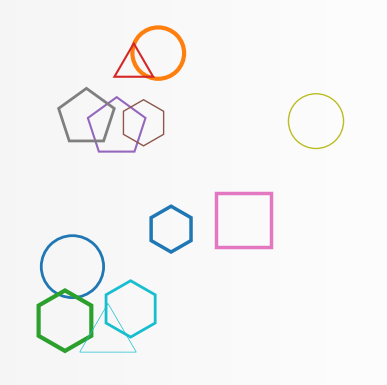[{"shape": "hexagon", "thickness": 2.5, "radius": 0.3, "center": [0.441, 0.405]}, {"shape": "circle", "thickness": 2, "radius": 0.4, "center": [0.187, 0.307]}, {"shape": "circle", "thickness": 3, "radius": 0.33, "center": [0.408, 0.862]}, {"shape": "hexagon", "thickness": 3, "radius": 0.39, "center": [0.168, 0.167]}, {"shape": "triangle", "thickness": 1.5, "radius": 0.29, "center": [0.345, 0.83]}, {"shape": "pentagon", "thickness": 1.5, "radius": 0.39, "center": [0.301, 0.669]}, {"shape": "hexagon", "thickness": 1, "radius": 0.3, "center": [0.37, 0.681]}, {"shape": "square", "thickness": 2.5, "radius": 0.35, "center": [0.629, 0.428]}, {"shape": "pentagon", "thickness": 2, "radius": 0.38, "center": [0.223, 0.695]}, {"shape": "circle", "thickness": 1, "radius": 0.36, "center": [0.815, 0.685]}, {"shape": "hexagon", "thickness": 2, "radius": 0.37, "center": [0.337, 0.198]}, {"shape": "triangle", "thickness": 0.5, "radius": 0.42, "center": [0.279, 0.128]}]